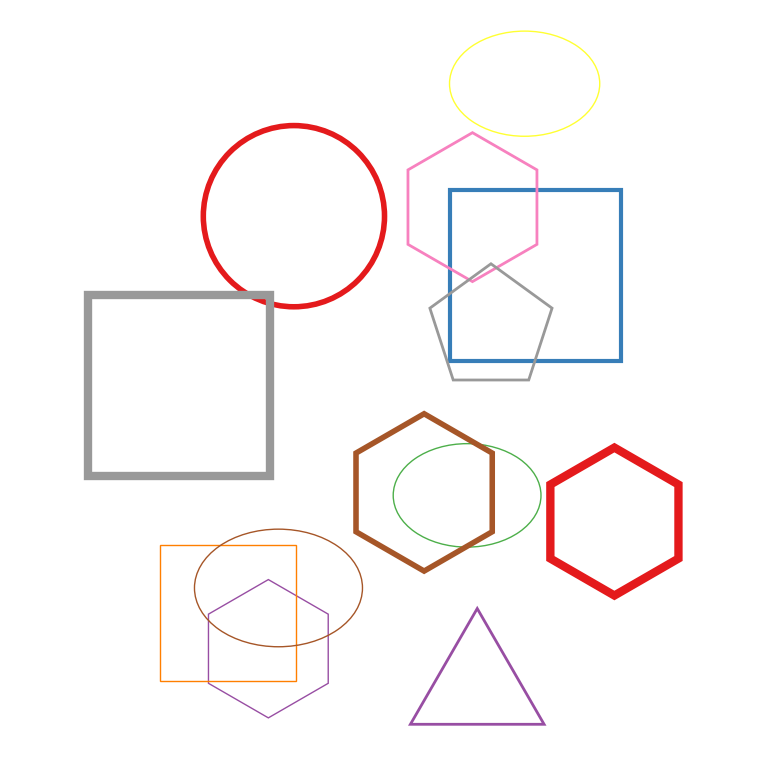[{"shape": "circle", "thickness": 2, "radius": 0.59, "center": [0.382, 0.719]}, {"shape": "hexagon", "thickness": 3, "radius": 0.48, "center": [0.798, 0.323]}, {"shape": "square", "thickness": 1.5, "radius": 0.56, "center": [0.696, 0.643]}, {"shape": "oval", "thickness": 0.5, "radius": 0.48, "center": [0.607, 0.357]}, {"shape": "hexagon", "thickness": 0.5, "radius": 0.45, "center": [0.348, 0.158]}, {"shape": "triangle", "thickness": 1, "radius": 0.5, "center": [0.62, 0.109]}, {"shape": "square", "thickness": 0.5, "radius": 0.44, "center": [0.296, 0.204]}, {"shape": "oval", "thickness": 0.5, "radius": 0.49, "center": [0.681, 0.891]}, {"shape": "hexagon", "thickness": 2, "radius": 0.51, "center": [0.551, 0.361]}, {"shape": "oval", "thickness": 0.5, "radius": 0.55, "center": [0.362, 0.236]}, {"shape": "hexagon", "thickness": 1, "radius": 0.48, "center": [0.614, 0.731]}, {"shape": "pentagon", "thickness": 1, "radius": 0.42, "center": [0.638, 0.574]}, {"shape": "square", "thickness": 3, "radius": 0.59, "center": [0.232, 0.499]}]